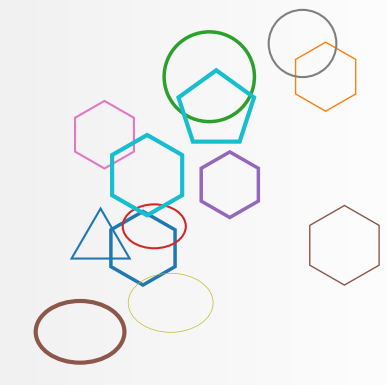[{"shape": "triangle", "thickness": 1.5, "radius": 0.43, "center": [0.26, 0.372]}, {"shape": "hexagon", "thickness": 2.5, "radius": 0.48, "center": [0.369, 0.355]}, {"shape": "hexagon", "thickness": 1, "radius": 0.45, "center": [0.84, 0.801]}, {"shape": "circle", "thickness": 2.5, "radius": 0.58, "center": [0.54, 0.801]}, {"shape": "oval", "thickness": 1.5, "radius": 0.41, "center": [0.398, 0.412]}, {"shape": "hexagon", "thickness": 2.5, "radius": 0.43, "center": [0.593, 0.52]}, {"shape": "hexagon", "thickness": 1, "radius": 0.52, "center": [0.889, 0.363]}, {"shape": "oval", "thickness": 3, "radius": 0.57, "center": [0.207, 0.138]}, {"shape": "hexagon", "thickness": 1.5, "radius": 0.44, "center": [0.27, 0.65]}, {"shape": "circle", "thickness": 1.5, "radius": 0.44, "center": [0.781, 0.887]}, {"shape": "oval", "thickness": 0.5, "radius": 0.55, "center": [0.44, 0.214]}, {"shape": "hexagon", "thickness": 3, "radius": 0.52, "center": [0.38, 0.545]}, {"shape": "pentagon", "thickness": 3, "radius": 0.51, "center": [0.558, 0.715]}]